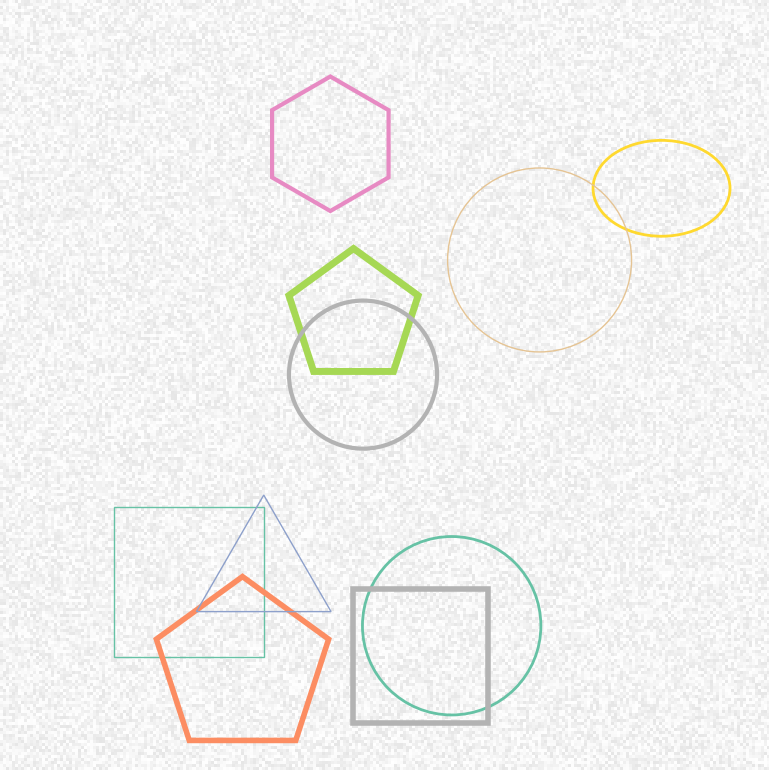[{"shape": "circle", "thickness": 1, "radius": 0.58, "center": [0.587, 0.187]}, {"shape": "square", "thickness": 0.5, "radius": 0.49, "center": [0.245, 0.244]}, {"shape": "pentagon", "thickness": 2, "radius": 0.59, "center": [0.315, 0.134]}, {"shape": "triangle", "thickness": 0.5, "radius": 0.5, "center": [0.343, 0.256]}, {"shape": "hexagon", "thickness": 1.5, "radius": 0.44, "center": [0.429, 0.813]}, {"shape": "pentagon", "thickness": 2.5, "radius": 0.44, "center": [0.459, 0.589]}, {"shape": "oval", "thickness": 1, "radius": 0.44, "center": [0.859, 0.755]}, {"shape": "circle", "thickness": 0.5, "radius": 0.6, "center": [0.701, 0.662]}, {"shape": "square", "thickness": 2, "radius": 0.44, "center": [0.546, 0.148]}, {"shape": "circle", "thickness": 1.5, "radius": 0.48, "center": [0.471, 0.513]}]